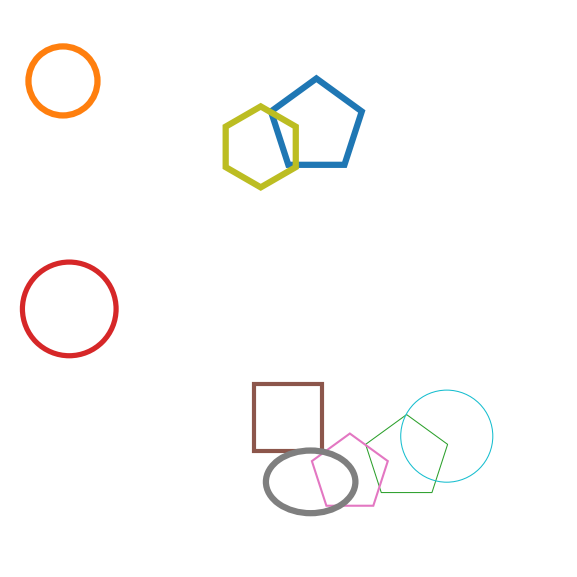[{"shape": "pentagon", "thickness": 3, "radius": 0.41, "center": [0.548, 0.781]}, {"shape": "circle", "thickness": 3, "radius": 0.3, "center": [0.109, 0.859]}, {"shape": "pentagon", "thickness": 0.5, "radius": 0.37, "center": [0.704, 0.207]}, {"shape": "circle", "thickness": 2.5, "radius": 0.41, "center": [0.12, 0.464]}, {"shape": "square", "thickness": 2, "radius": 0.29, "center": [0.498, 0.276]}, {"shape": "pentagon", "thickness": 1, "radius": 0.35, "center": [0.606, 0.179]}, {"shape": "oval", "thickness": 3, "radius": 0.39, "center": [0.538, 0.165]}, {"shape": "hexagon", "thickness": 3, "radius": 0.35, "center": [0.451, 0.745]}, {"shape": "circle", "thickness": 0.5, "radius": 0.4, "center": [0.774, 0.244]}]